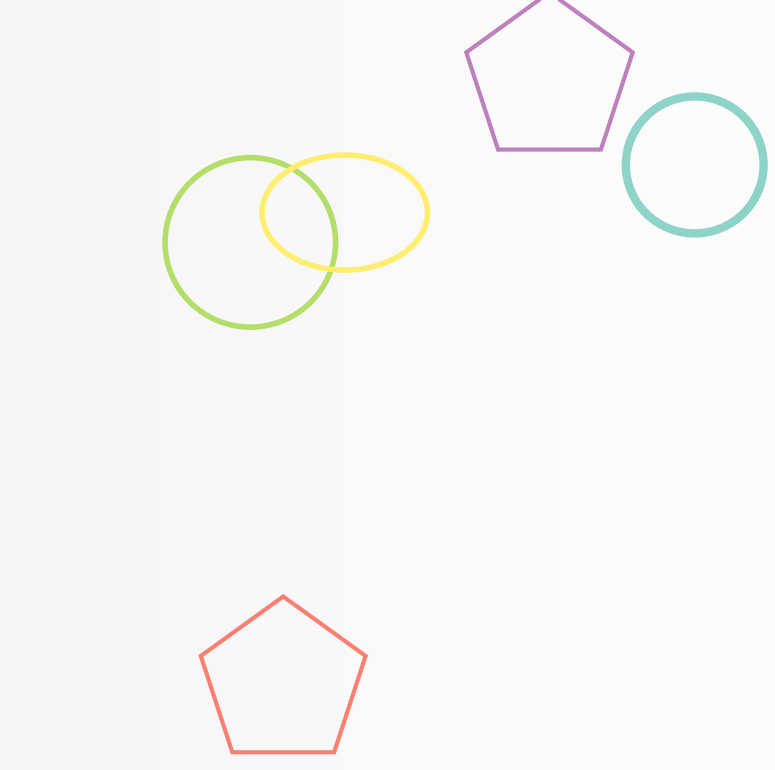[{"shape": "circle", "thickness": 3, "radius": 0.44, "center": [0.896, 0.786]}, {"shape": "pentagon", "thickness": 1.5, "radius": 0.56, "center": [0.365, 0.114]}, {"shape": "circle", "thickness": 2, "radius": 0.55, "center": [0.323, 0.685]}, {"shape": "pentagon", "thickness": 1.5, "radius": 0.56, "center": [0.709, 0.897]}, {"shape": "oval", "thickness": 2, "radius": 0.53, "center": [0.445, 0.724]}]